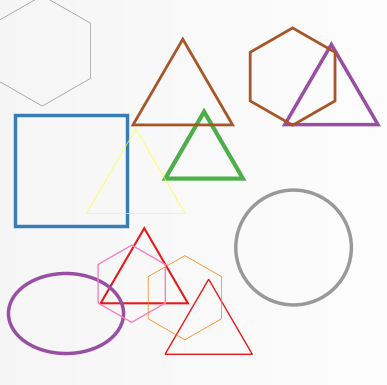[{"shape": "triangle", "thickness": 1.5, "radius": 0.65, "center": [0.372, 0.277]}, {"shape": "triangle", "thickness": 1, "radius": 0.65, "center": [0.538, 0.145]}, {"shape": "square", "thickness": 2.5, "radius": 0.72, "center": [0.183, 0.558]}, {"shape": "triangle", "thickness": 3, "radius": 0.58, "center": [0.527, 0.594]}, {"shape": "oval", "thickness": 2.5, "radius": 0.74, "center": [0.17, 0.186]}, {"shape": "triangle", "thickness": 2.5, "radius": 0.69, "center": [0.855, 0.746]}, {"shape": "hexagon", "thickness": 0.5, "radius": 0.55, "center": [0.477, 0.227]}, {"shape": "triangle", "thickness": 0.5, "radius": 0.73, "center": [0.351, 0.519]}, {"shape": "hexagon", "thickness": 2, "radius": 0.63, "center": [0.755, 0.801]}, {"shape": "triangle", "thickness": 2, "radius": 0.74, "center": [0.472, 0.75]}, {"shape": "hexagon", "thickness": 1, "radius": 0.5, "center": [0.34, 0.263]}, {"shape": "hexagon", "thickness": 0.5, "radius": 0.72, "center": [0.109, 0.868]}, {"shape": "circle", "thickness": 2.5, "radius": 0.75, "center": [0.758, 0.357]}]